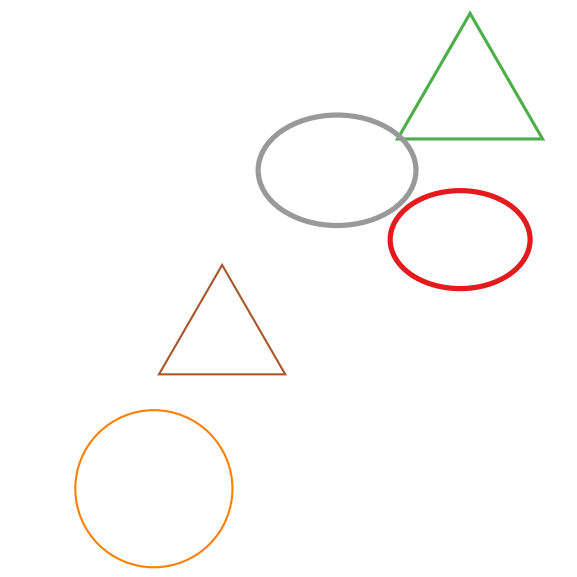[{"shape": "oval", "thickness": 2.5, "radius": 0.61, "center": [0.797, 0.584]}, {"shape": "triangle", "thickness": 1.5, "radius": 0.72, "center": [0.814, 0.831]}, {"shape": "circle", "thickness": 1, "radius": 0.68, "center": [0.266, 0.153]}, {"shape": "triangle", "thickness": 1, "radius": 0.63, "center": [0.385, 0.414]}, {"shape": "oval", "thickness": 2.5, "radius": 0.68, "center": [0.584, 0.704]}]